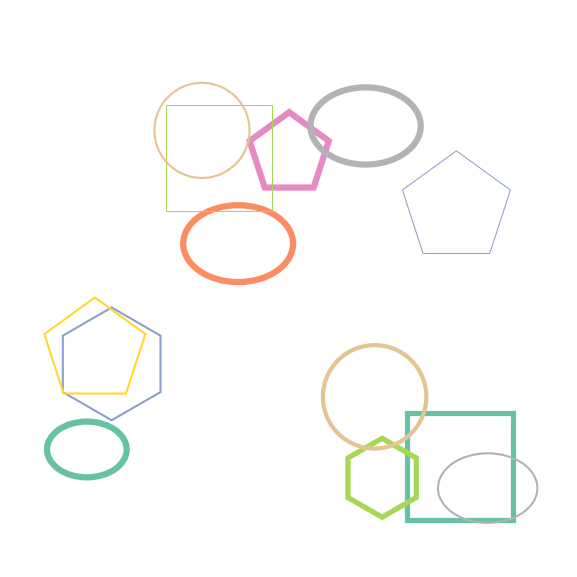[{"shape": "oval", "thickness": 3, "radius": 0.34, "center": [0.15, 0.221]}, {"shape": "square", "thickness": 2.5, "radius": 0.46, "center": [0.797, 0.191]}, {"shape": "oval", "thickness": 3, "radius": 0.48, "center": [0.412, 0.577]}, {"shape": "hexagon", "thickness": 1, "radius": 0.49, "center": [0.193, 0.369]}, {"shape": "pentagon", "thickness": 0.5, "radius": 0.49, "center": [0.79, 0.64]}, {"shape": "pentagon", "thickness": 3, "radius": 0.36, "center": [0.501, 0.733]}, {"shape": "square", "thickness": 0.5, "radius": 0.46, "center": [0.379, 0.726]}, {"shape": "hexagon", "thickness": 2.5, "radius": 0.34, "center": [0.662, 0.172]}, {"shape": "pentagon", "thickness": 1, "radius": 0.46, "center": [0.164, 0.392]}, {"shape": "circle", "thickness": 1, "radius": 0.41, "center": [0.35, 0.773]}, {"shape": "circle", "thickness": 2, "radius": 0.45, "center": [0.649, 0.312]}, {"shape": "oval", "thickness": 3, "radius": 0.48, "center": [0.633, 0.781]}, {"shape": "oval", "thickness": 1, "radius": 0.43, "center": [0.844, 0.154]}]